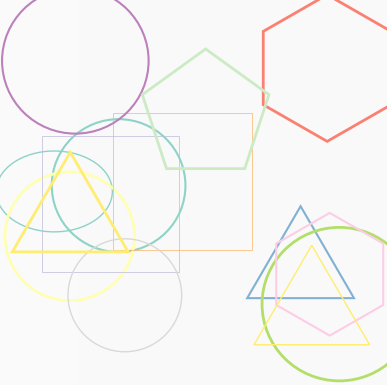[{"shape": "oval", "thickness": 1, "radius": 0.75, "center": [0.14, 0.503]}, {"shape": "circle", "thickness": 1.5, "radius": 0.86, "center": [0.306, 0.518]}, {"shape": "circle", "thickness": 2, "radius": 0.84, "center": [0.18, 0.386]}, {"shape": "square", "thickness": 0.5, "radius": 0.88, "center": [0.286, 0.471]}, {"shape": "hexagon", "thickness": 2, "radius": 0.95, "center": [0.844, 0.823]}, {"shape": "triangle", "thickness": 1.5, "radius": 0.8, "center": [0.776, 0.305]}, {"shape": "square", "thickness": 0.5, "radius": 0.89, "center": [0.471, 0.528]}, {"shape": "circle", "thickness": 2, "radius": 1.0, "center": [0.876, 0.21]}, {"shape": "hexagon", "thickness": 1.5, "radius": 0.8, "center": [0.851, 0.288]}, {"shape": "circle", "thickness": 1, "radius": 0.73, "center": [0.322, 0.233]}, {"shape": "circle", "thickness": 1.5, "radius": 0.95, "center": [0.194, 0.842]}, {"shape": "pentagon", "thickness": 2, "radius": 0.86, "center": [0.531, 0.701]}, {"shape": "triangle", "thickness": 2, "radius": 0.86, "center": [0.181, 0.432]}, {"shape": "triangle", "thickness": 1, "radius": 0.86, "center": [0.805, 0.191]}]